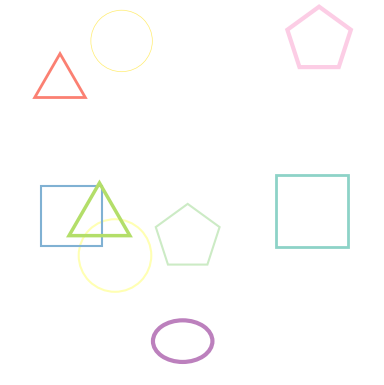[{"shape": "square", "thickness": 2, "radius": 0.47, "center": [0.81, 0.452]}, {"shape": "circle", "thickness": 1.5, "radius": 0.47, "center": [0.299, 0.336]}, {"shape": "triangle", "thickness": 2, "radius": 0.38, "center": [0.156, 0.785]}, {"shape": "square", "thickness": 1.5, "radius": 0.39, "center": [0.186, 0.439]}, {"shape": "triangle", "thickness": 2.5, "radius": 0.46, "center": [0.258, 0.434]}, {"shape": "pentagon", "thickness": 3, "radius": 0.43, "center": [0.829, 0.896]}, {"shape": "oval", "thickness": 3, "radius": 0.39, "center": [0.475, 0.114]}, {"shape": "pentagon", "thickness": 1.5, "radius": 0.44, "center": [0.487, 0.383]}, {"shape": "circle", "thickness": 0.5, "radius": 0.4, "center": [0.316, 0.894]}]